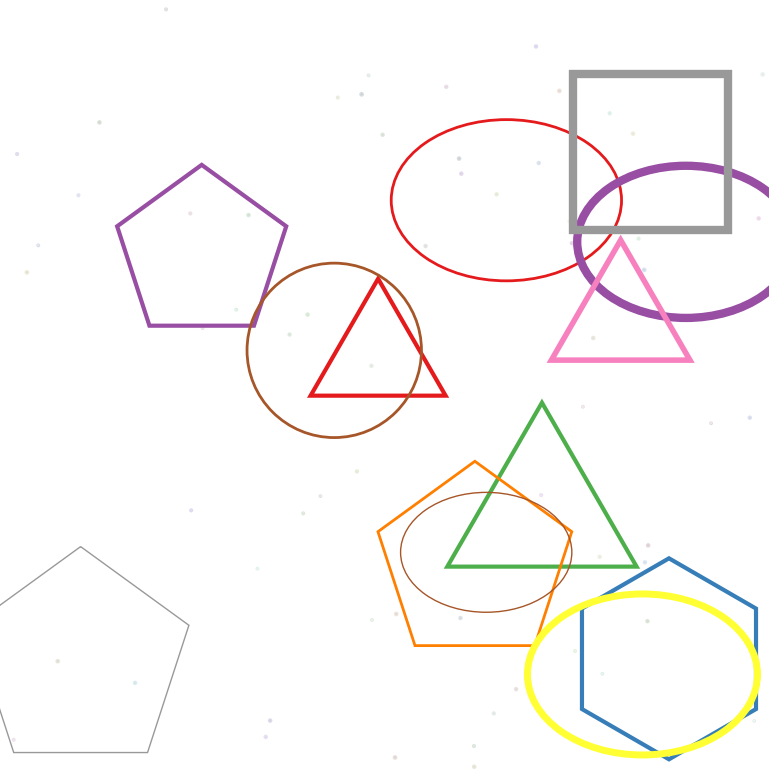[{"shape": "triangle", "thickness": 1.5, "radius": 0.51, "center": [0.491, 0.537]}, {"shape": "oval", "thickness": 1, "radius": 0.75, "center": [0.658, 0.74]}, {"shape": "hexagon", "thickness": 1.5, "radius": 0.65, "center": [0.869, 0.144]}, {"shape": "triangle", "thickness": 1.5, "radius": 0.71, "center": [0.704, 0.335]}, {"shape": "oval", "thickness": 3, "radius": 0.71, "center": [0.891, 0.686]}, {"shape": "pentagon", "thickness": 1.5, "radius": 0.58, "center": [0.262, 0.67]}, {"shape": "pentagon", "thickness": 1, "radius": 0.66, "center": [0.617, 0.269]}, {"shape": "oval", "thickness": 2.5, "radius": 0.75, "center": [0.834, 0.124]}, {"shape": "circle", "thickness": 1, "radius": 0.57, "center": [0.434, 0.545]}, {"shape": "oval", "thickness": 0.5, "radius": 0.56, "center": [0.631, 0.283]}, {"shape": "triangle", "thickness": 2, "radius": 0.52, "center": [0.806, 0.584]}, {"shape": "square", "thickness": 3, "radius": 0.5, "center": [0.845, 0.803]}, {"shape": "pentagon", "thickness": 0.5, "radius": 0.74, "center": [0.105, 0.142]}]